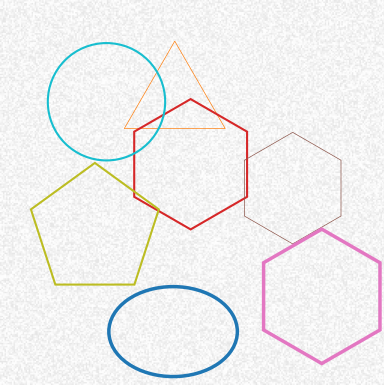[{"shape": "oval", "thickness": 2.5, "radius": 0.83, "center": [0.45, 0.139]}, {"shape": "triangle", "thickness": 0.5, "radius": 0.76, "center": [0.454, 0.742]}, {"shape": "hexagon", "thickness": 1.5, "radius": 0.85, "center": [0.495, 0.573]}, {"shape": "hexagon", "thickness": 0.5, "radius": 0.72, "center": [0.76, 0.511]}, {"shape": "hexagon", "thickness": 2.5, "radius": 0.87, "center": [0.836, 0.23]}, {"shape": "pentagon", "thickness": 1.5, "radius": 0.87, "center": [0.246, 0.402]}, {"shape": "circle", "thickness": 1.5, "radius": 0.76, "center": [0.277, 0.736]}]